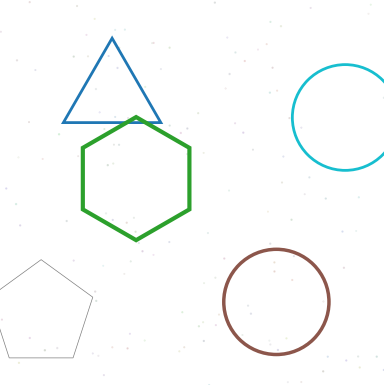[{"shape": "triangle", "thickness": 2, "radius": 0.73, "center": [0.291, 0.755]}, {"shape": "hexagon", "thickness": 3, "radius": 0.8, "center": [0.354, 0.536]}, {"shape": "circle", "thickness": 2.5, "radius": 0.68, "center": [0.718, 0.216]}, {"shape": "pentagon", "thickness": 0.5, "radius": 0.71, "center": [0.107, 0.185]}, {"shape": "circle", "thickness": 2, "radius": 0.69, "center": [0.897, 0.695]}]